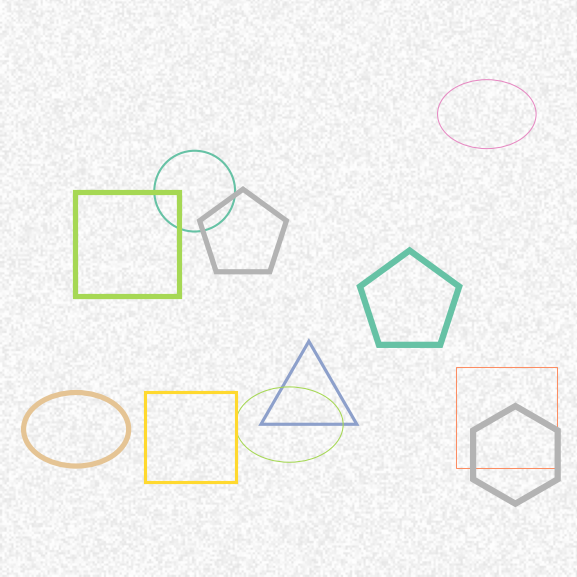[{"shape": "circle", "thickness": 1, "radius": 0.35, "center": [0.337, 0.668]}, {"shape": "pentagon", "thickness": 3, "radius": 0.45, "center": [0.709, 0.475]}, {"shape": "square", "thickness": 0.5, "radius": 0.44, "center": [0.877, 0.276]}, {"shape": "triangle", "thickness": 1.5, "radius": 0.48, "center": [0.535, 0.312]}, {"shape": "oval", "thickness": 0.5, "radius": 0.43, "center": [0.843, 0.801]}, {"shape": "square", "thickness": 2.5, "radius": 0.45, "center": [0.22, 0.577]}, {"shape": "oval", "thickness": 0.5, "radius": 0.47, "center": [0.501, 0.264]}, {"shape": "square", "thickness": 1.5, "radius": 0.39, "center": [0.33, 0.242]}, {"shape": "oval", "thickness": 2.5, "radius": 0.45, "center": [0.132, 0.256]}, {"shape": "pentagon", "thickness": 2.5, "radius": 0.4, "center": [0.421, 0.592]}, {"shape": "hexagon", "thickness": 3, "radius": 0.42, "center": [0.892, 0.211]}]